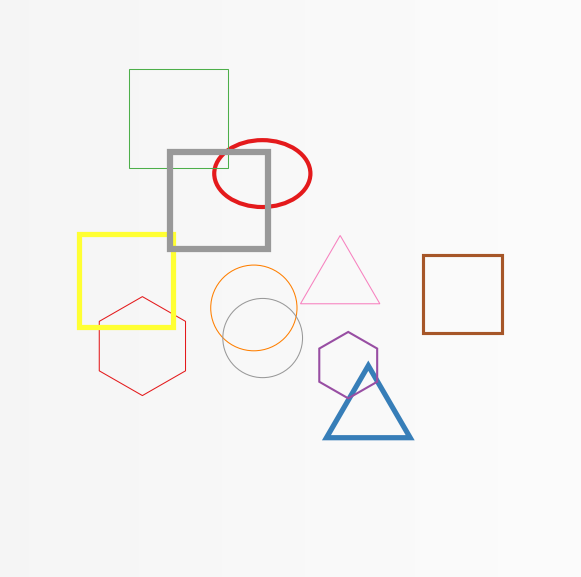[{"shape": "hexagon", "thickness": 0.5, "radius": 0.43, "center": [0.245, 0.4]}, {"shape": "oval", "thickness": 2, "radius": 0.41, "center": [0.451, 0.699]}, {"shape": "triangle", "thickness": 2.5, "radius": 0.42, "center": [0.634, 0.283]}, {"shape": "square", "thickness": 0.5, "radius": 0.43, "center": [0.307, 0.794]}, {"shape": "hexagon", "thickness": 1, "radius": 0.29, "center": [0.599, 0.367]}, {"shape": "circle", "thickness": 0.5, "radius": 0.37, "center": [0.437, 0.466]}, {"shape": "square", "thickness": 2.5, "radius": 0.4, "center": [0.217, 0.514]}, {"shape": "square", "thickness": 1.5, "radius": 0.34, "center": [0.795, 0.491]}, {"shape": "triangle", "thickness": 0.5, "radius": 0.39, "center": [0.585, 0.513]}, {"shape": "square", "thickness": 3, "radius": 0.42, "center": [0.377, 0.652]}, {"shape": "circle", "thickness": 0.5, "radius": 0.34, "center": [0.452, 0.414]}]